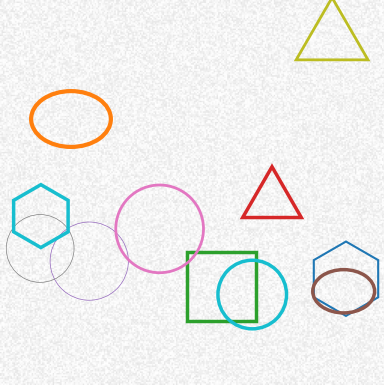[{"shape": "hexagon", "thickness": 1.5, "radius": 0.48, "center": [0.899, 0.276]}, {"shape": "oval", "thickness": 3, "radius": 0.52, "center": [0.184, 0.691]}, {"shape": "square", "thickness": 2.5, "radius": 0.45, "center": [0.576, 0.256]}, {"shape": "triangle", "thickness": 2.5, "radius": 0.44, "center": [0.707, 0.479]}, {"shape": "circle", "thickness": 0.5, "radius": 0.51, "center": [0.232, 0.322]}, {"shape": "oval", "thickness": 2.5, "radius": 0.4, "center": [0.893, 0.243]}, {"shape": "circle", "thickness": 2, "radius": 0.57, "center": [0.415, 0.406]}, {"shape": "circle", "thickness": 0.5, "radius": 0.44, "center": [0.104, 0.355]}, {"shape": "triangle", "thickness": 2, "radius": 0.54, "center": [0.863, 0.898]}, {"shape": "hexagon", "thickness": 2.5, "radius": 0.41, "center": [0.106, 0.439]}, {"shape": "circle", "thickness": 2.5, "radius": 0.45, "center": [0.655, 0.235]}]